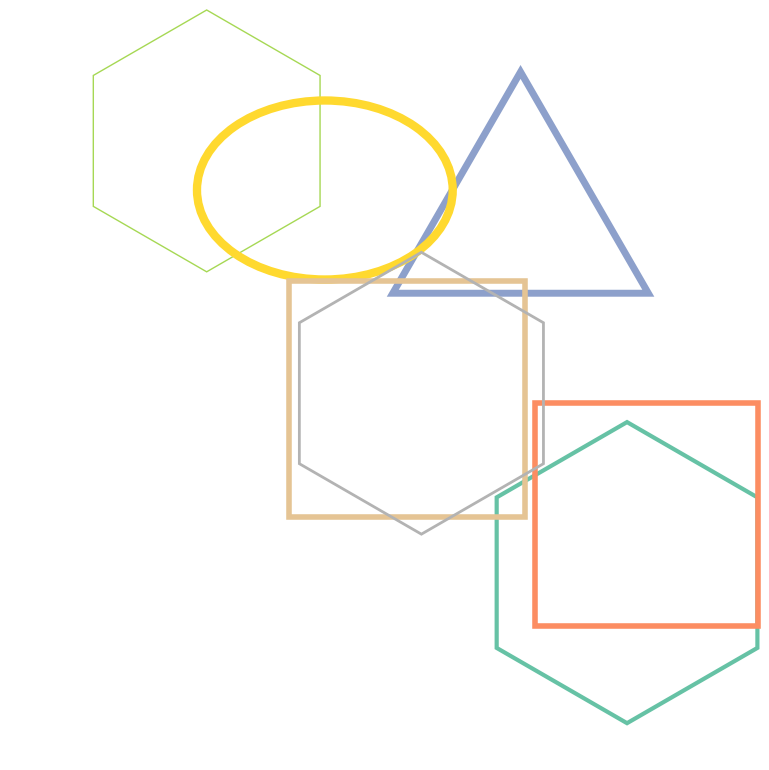[{"shape": "hexagon", "thickness": 1.5, "radius": 0.98, "center": [0.814, 0.256]}, {"shape": "square", "thickness": 2, "radius": 0.73, "center": [0.839, 0.332]}, {"shape": "triangle", "thickness": 2.5, "radius": 0.96, "center": [0.676, 0.715]}, {"shape": "hexagon", "thickness": 0.5, "radius": 0.85, "center": [0.268, 0.817]}, {"shape": "oval", "thickness": 3, "radius": 0.83, "center": [0.422, 0.753]}, {"shape": "square", "thickness": 2, "radius": 0.77, "center": [0.529, 0.481]}, {"shape": "hexagon", "thickness": 1, "radius": 0.92, "center": [0.547, 0.489]}]